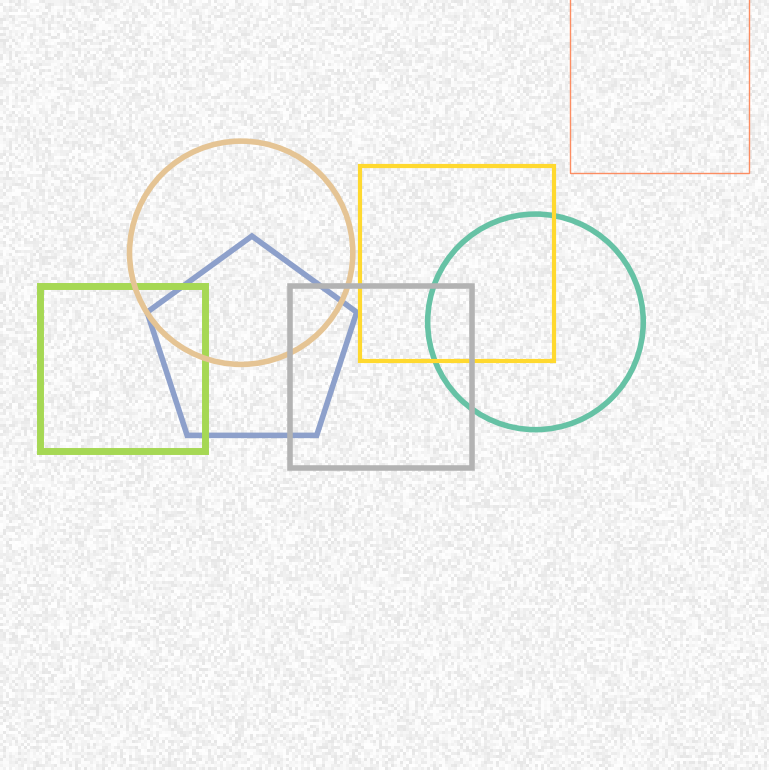[{"shape": "circle", "thickness": 2, "radius": 0.7, "center": [0.695, 0.582]}, {"shape": "square", "thickness": 0.5, "radius": 0.58, "center": [0.857, 0.891]}, {"shape": "pentagon", "thickness": 2, "radius": 0.72, "center": [0.327, 0.55]}, {"shape": "square", "thickness": 2.5, "radius": 0.54, "center": [0.159, 0.521]}, {"shape": "square", "thickness": 1.5, "radius": 0.63, "center": [0.593, 0.658]}, {"shape": "circle", "thickness": 2, "radius": 0.72, "center": [0.313, 0.672]}, {"shape": "square", "thickness": 2, "radius": 0.59, "center": [0.495, 0.51]}]